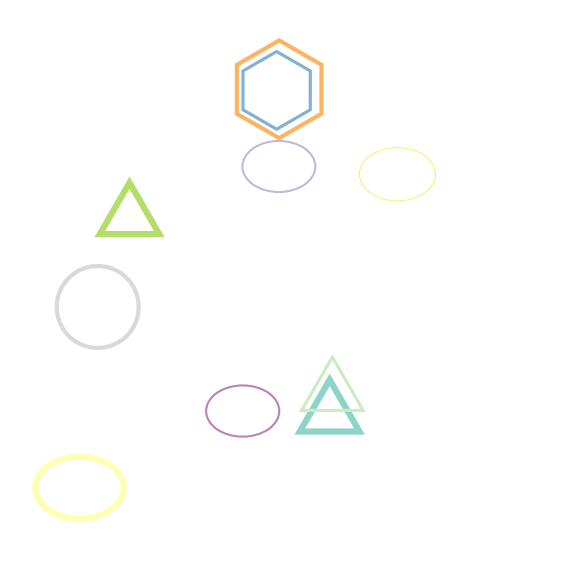[{"shape": "triangle", "thickness": 3, "radius": 0.3, "center": [0.571, 0.282]}, {"shape": "oval", "thickness": 3, "radius": 0.38, "center": [0.138, 0.154]}, {"shape": "oval", "thickness": 1, "radius": 0.32, "center": [0.483, 0.711]}, {"shape": "hexagon", "thickness": 1.5, "radius": 0.34, "center": [0.479, 0.843]}, {"shape": "hexagon", "thickness": 2, "radius": 0.42, "center": [0.483, 0.845]}, {"shape": "triangle", "thickness": 3, "radius": 0.3, "center": [0.224, 0.623]}, {"shape": "circle", "thickness": 2, "radius": 0.35, "center": [0.169, 0.468]}, {"shape": "oval", "thickness": 1, "radius": 0.32, "center": [0.42, 0.287]}, {"shape": "triangle", "thickness": 1.5, "radius": 0.31, "center": [0.576, 0.319]}, {"shape": "oval", "thickness": 0.5, "radius": 0.33, "center": [0.688, 0.697]}]